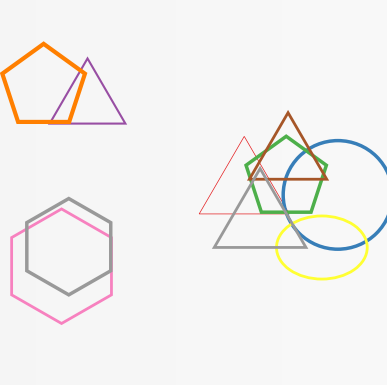[{"shape": "triangle", "thickness": 0.5, "radius": 0.67, "center": [0.63, 0.511]}, {"shape": "circle", "thickness": 2.5, "radius": 0.71, "center": [0.872, 0.494]}, {"shape": "pentagon", "thickness": 2.5, "radius": 0.54, "center": [0.739, 0.537]}, {"shape": "triangle", "thickness": 1.5, "radius": 0.56, "center": [0.226, 0.735]}, {"shape": "pentagon", "thickness": 3, "radius": 0.56, "center": [0.113, 0.774]}, {"shape": "oval", "thickness": 2, "radius": 0.59, "center": [0.831, 0.357]}, {"shape": "triangle", "thickness": 2, "radius": 0.58, "center": [0.743, 0.592]}, {"shape": "hexagon", "thickness": 2, "radius": 0.74, "center": [0.159, 0.309]}, {"shape": "hexagon", "thickness": 2.5, "radius": 0.63, "center": [0.178, 0.359]}, {"shape": "triangle", "thickness": 2, "radius": 0.68, "center": [0.671, 0.426]}]